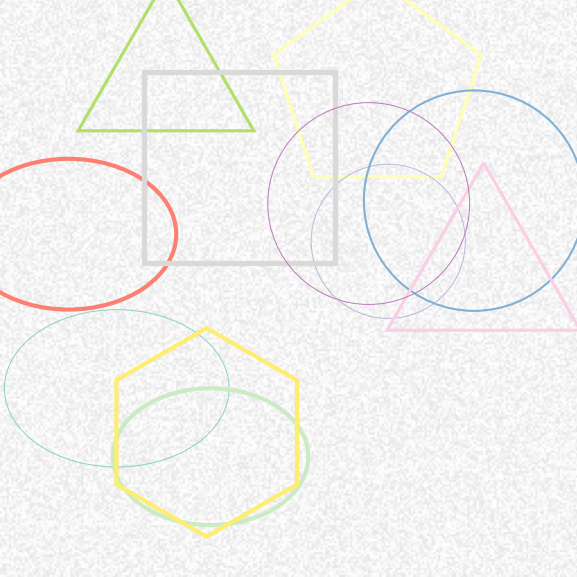[{"shape": "oval", "thickness": 0.5, "radius": 0.97, "center": [0.202, 0.327]}, {"shape": "pentagon", "thickness": 1.5, "radius": 0.94, "center": [0.654, 0.846]}, {"shape": "circle", "thickness": 0.5, "radius": 0.67, "center": [0.672, 0.581]}, {"shape": "oval", "thickness": 2, "radius": 0.93, "center": [0.119, 0.594]}, {"shape": "circle", "thickness": 1, "radius": 0.95, "center": [0.821, 0.652]}, {"shape": "triangle", "thickness": 1.5, "radius": 0.88, "center": [0.287, 0.86]}, {"shape": "triangle", "thickness": 1.5, "radius": 0.97, "center": [0.838, 0.524]}, {"shape": "square", "thickness": 2.5, "radius": 0.83, "center": [0.415, 0.71]}, {"shape": "circle", "thickness": 0.5, "radius": 0.87, "center": [0.638, 0.647]}, {"shape": "oval", "thickness": 2, "radius": 0.85, "center": [0.365, 0.208]}, {"shape": "hexagon", "thickness": 2, "radius": 0.9, "center": [0.358, 0.25]}]